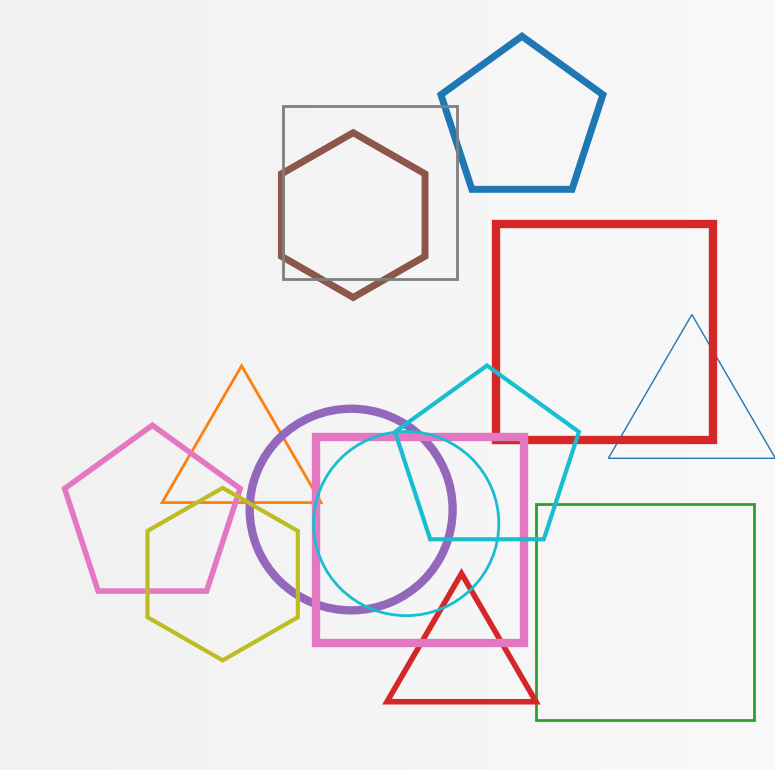[{"shape": "triangle", "thickness": 0.5, "radius": 0.62, "center": [0.893, 0.467]}, {"shape": "pentagon", "thickness": 2.5, "radius": 0.55, "center": [0.673, 0.843]}, {"shape": "triangle", "thickness": 1, "radius": 0.59, "center": [0.312, 0.406]}, {"shape": "square", "thickness": 1, "radius": 0.7, "center": [0.832, 0.205]}, {"shape": "square", "thickness": 3, "radius": 0.7, "center": [0.78, 0.569]}, {"shape": "triangle", "thickness": 2, "radius": 0.55, "center": [0.595, 0.144]}, {"shape": "circle", "thickness": 3, "radius": 0.65, "center": [0.453, 0.338]}, {"shape": "hexagon", "thickness": 2.5, "radius": 0.53, "center": [0.456, 0.721]}, {"shape": "square", "thickness": 3, "radius": 0.67, "center": [0.542, 0.299]}, {"shape": "pentagon", "thickness": 2, "radius": 0.6, "center": [0.197, 0.329]}, {"shape": "square", "thickness": 1, "radius": 0.56, "center": [0.477, 0.75]}, {"shape": "hexagon", "thickness": 1.5, "radius": 0.56, "center": [0.287, 0.254]}, {"shape": "circle", "thickness": 1, "radius": 0.6, "center": [0.524, 0.32]}, {"shape": "pentagon", "thickness": 1.5, "radius": 0.62, "center": [0.628, 0.401]}]